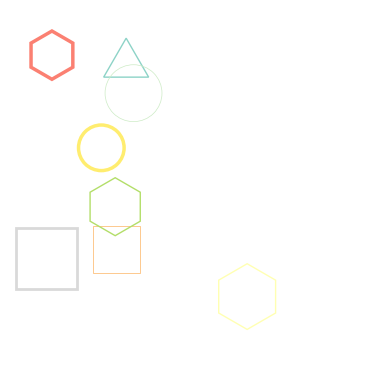[{"shape": "triangle", "thickness": 1, "radius": 0.34, "center": [0.328, 0.833]}, {"shape": "hexagon", "thickness": 1, "radius": 0.43, "center": [0.642, 0.23]}, {"shape": "hexagon", "thickness": 2.5, "radius": 0.31, "center": [0.135, 0.857]}, {"shape": "square", "thickness": 0.5, "radius": 0.31, "center": [0.302, 0.352]}, {"shape": "hexagon", "thickness": 1, "radius": 0.38, "center": [0.299, 0.463]}, {"shape": "square", "thickness": 2, "radius": 0.4, "center": [0.121, 0.328]}, {"shape": "circle", "thickness": 0.5, "radius": 0.37, "center": [0.347, 0.758]}, {"shape": "circle", "thickness": 2.5, "radius": 0.3, "center": [0.263, 0.616]}]